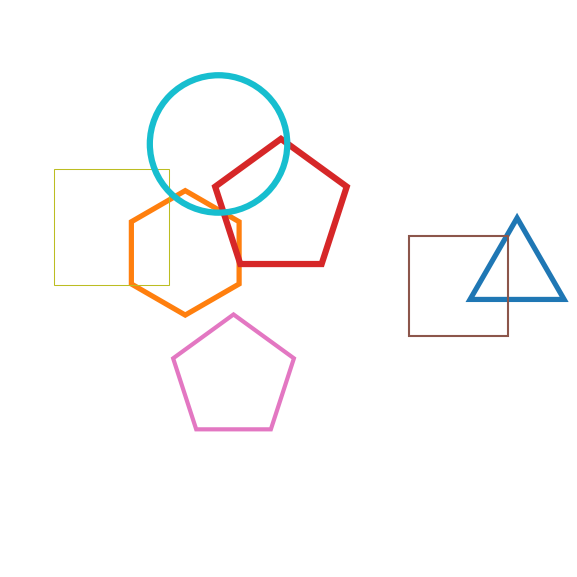[{"shape": "triangle", "thickness": 2.5, "radius": 0.47, "center": [0.895, 0.528]}, {"shape": "hexagon", "thickness": 2.5, "radius": 0.54, "center": [0.321, 0.561]}, {"shape": "pentagon", "thickness": 3, "radius": 0.6, "center": [0.487, 0.639]}, {"shape": "square", "thickness": 1, "radius": 0.43, "center": [0.793, 0.504]}, {"shape": "pentagon", "thickness": 2, "radius": 0.55, "center": [0.404, 0.345]}, {"shape": "square", "thickness": 0.5, "radius": 0.5, "center": [0.193, 0.606]}, {"shape": "circle", "thickness": 3, "radius": 0.59, "center": [0.378, 0.75]}]